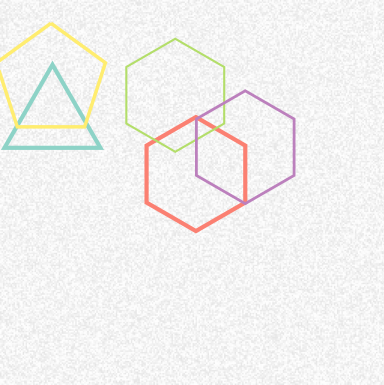[{"shape": "triangle", "thickness": 3, "radius": 0.72, "center": [0.136, 0.688]}, {"shape": "hexagon", "thickness": 3, "radius": 0.74, "center": [0.509, 0.548]}, {"shape": "hexagon", "thickness": 1.5, "radius": 0.73, "center": [0.455, 0.753]}, {"shape": "hexagon", "thickness": 2, "radius": 0.73, "center": [0.637, 0.618]}, {"shape": "pentagon", "thickness": 2.5, "radius": 0.74, "center": [0.132, 0.791]}]